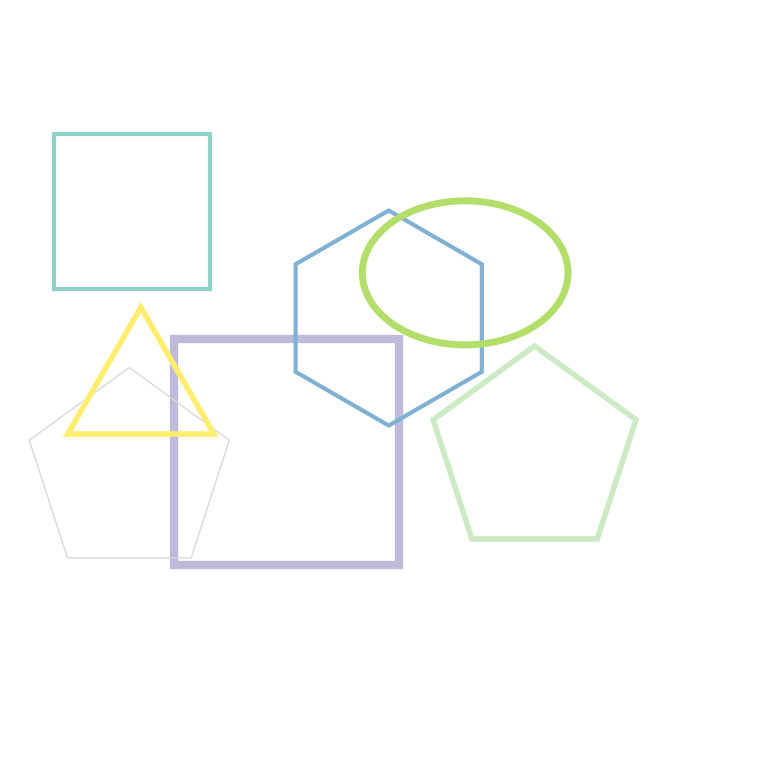[{"shape": "square", "thickness": 1.5, "radius": 0.5, "center": [0.171, 0.725]}, {"shape": "square", "thickness": 3, "radius": 0.73, "center": [0.372, 0.413]}, {"shape": "hexagon", "thickness": 1.5, "radius": 0.7, "center": [0.505, 0.587]}, {"shape": "oval", "thickness": 2.5, "radius": 0.67, "center": [0.604, 0.646]}, {"shape": "pentagon", "thickness": 0.5, "radius": 0.68, "center": [0.168, 0.386]}, {"shape": "pentagon", "thickness": 2, "radius": 0.69, "center": [0.694, 0.412]}, {"shape": "triangle", "thickness": 2, "radius": 0.55, "center": [0.183, 0.491]}]